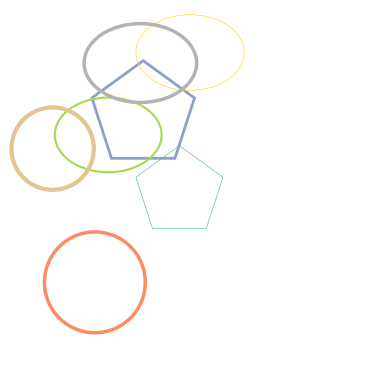[{"shape": "pentagon", "thickness": 0.5, "radius": 0.59, "center": [0.466, 0.503]}, {"shape": "circle", "thickness": 2.5, "radius": 0.65, "center": [0.246, 0.267]}, {"shape": "pentagon", "thickness": 2, "radius": 0.7, "center": [0.372, 0.702]}, {"shape": "oval", "thickness": 1.5, "radius": 0.69, "center": [0.281, 0.65]}, {"shape": "oval", "thickness": 0.5, "radius": 0.7, "center": [0.494, 0.864]}, {"shape": "circle", "thickness": 3, "radius": 0.54, "center": [0.137, 0.614]}, {"shape": "oval", "thickness": 2.5, "radius": 0.73, "center": [0.365, 0.836]}]